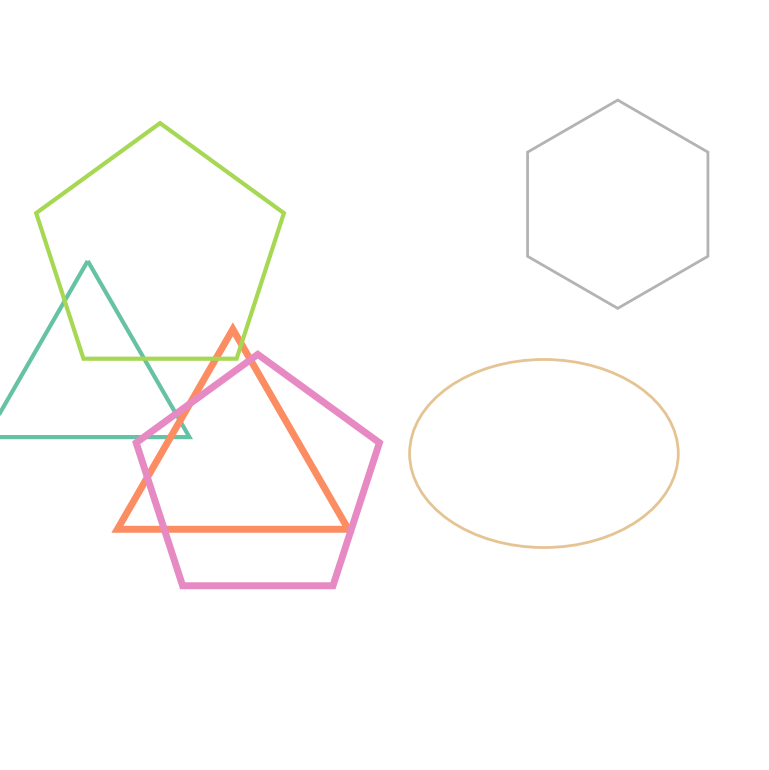[{"shape": "triangle", "thickness": 1.5, "radius": 0.76, "center": [0.114, 0.509]}, {"shape": "triangle", "thickness": 2.5, "radius": 0.87, "center": [0.302, 0.399]}, {"shape": "pentagon", "thickness": 2.5, "radius": 0.83, "center": [0.335, 0.374]}, {"shape": "pentagon", "thickness": 1.5, "radius": 0.85, "center": [0.208, 0.671]}, {"shape": "oval", "thickness": 1, "radius": 0.87, "center": [0.706, 0.411]}, {"shape": "hexagon", "thickness": 1, "radius": 0.68, "center": [0.802, 0.735]}]